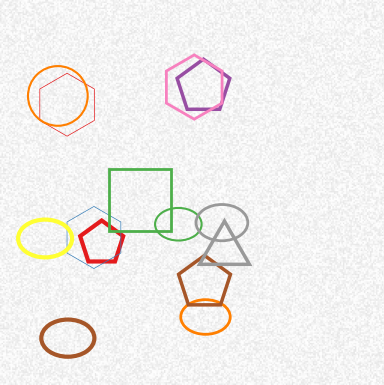[{"shape": "hexagon", "thickness": 0.5, "radius": 0.41, "center": [0.174, 0.728]}, {"shape": "pentagon", "thickness": 3, "radius": 0.29, "center": [0.264, 0.368]}, {"shape": "hexagon", "thickness": 0.5, "radius": 0.4, "center": [0.244, 0.383]}, {"shape": "square", "thickness": 2, "radius": 0.41, "center": [0.364, 0.48]}, {"shape": "oval", "thickness": 1.5, "radius": 0.3, "center": [0.463, 0.418]}, {"shape": "pentagon", "thickness": 2.5, "radius": 0.36, "center": [0.528, 0.774]}, {"shape": "circle", "thickness": 1.5, "radius": 0.39, "center": [0.15, 0.751]}, {"shape": "oval", "thickness": 2, "radius": 0.32, "center": [0.534, 0.177]}, {"shape": "oval", "thickness": 3, "radius": 0.35, "center": [0.117, 0.381]}, {"shape": "oval", "thickness": 3, "radius": 0.34, "center": [0.176, 0.122]}, {"shape": "pentagon", "thickness": 2.5, "radius": 0.35, "center": [0.531, 0.266]}, {"shape": "hexagon", "thickness": 2, "radius": 0.42, "center": [0.504, 0.774]}, {"shape": "triangle", "thickness": 2.5, "radius": 0.37, "center": [0.583, 0.351]}, {"shape": "oval", "thickness": 2, "radius": 0.34, "center": [0.576, 0.422]}]